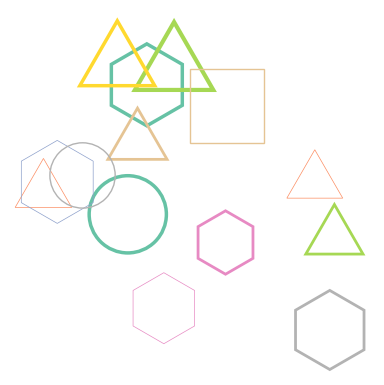[{"shape": "hexagon", "thickness": 2.5, "radius": 0.53, "center": [0.381, 0.78]}, {"shape": "circle", "thickness": 2.5, "radius": 0.5, "center": [0.332, 0.443]}, {"shape": "triangle", "thickness": 0.5, "radius": 0.42, "center": [0.113, 0.504]}, {"shape": "triangle", "thickness": 0.5, "radius": 0.42, "center": [0.818, 0.527]}, {"shape": "hexagon", "thickness": 0.5, "radius": 0.54, "center": [0.149, 0.528]}, {"shape": "hexagon", "thickness": 0.5, "radius": 0.46, "center": [0.426, 0.199]}, {"shape": "hexagon", "thickness": 2, "radius": 0.41, "center": [0.586, 0.37]}, {"shape": "triangle", "thickness": 3, "radius": 0.59, "center": [0.452, 0.825]}, {"shape": "triangle", "thickness": 2, "radius": 0.43, "center": [0.869, 0.383]}, {"shape": "triangle", "thickness": 2.5, "radius": 0.56, "center": [0.305, 0.834]}, {"shape": "triangle", "thickness": 2, "radius": 0.44, "center": [0.357, 0.63]}, {"shape": "square", "thickness": 1, "radius": 0.48, "center": [0.591, 0.724]}, {"shape": "circle", "thickness": 1, "radius": 0.42, "center": [0.214, 0.544]}, {"shape": "hexagon", "thickness": 2, "radius": 0.51, "center": [0.857, 0.143]}]